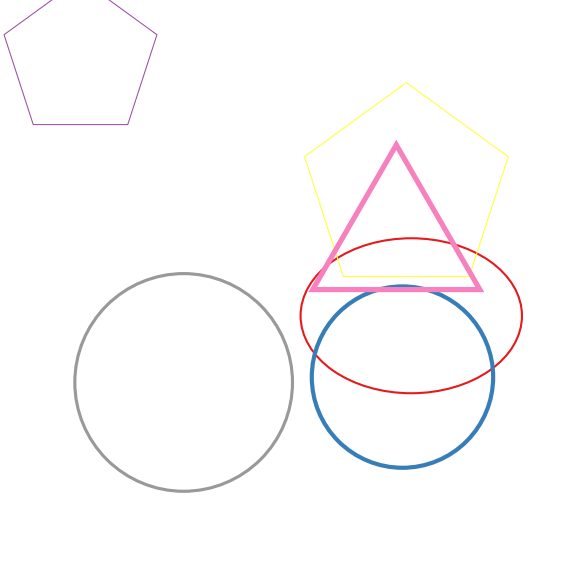[{"shape": "oval", "thickness": 1, "radius": 0.96, "center": [0.712, 0.452]}, {"shape": "circle", "thickness": 2, "radius": 0.79, "center": [0.697, 0.346]}, {"shape": "pentagon", "thickness": 0.5, "radius": 0.7, "center": [0.139, 0.896]}, {"shape": "pentagon", "thickness": 0.5, "radius": 0.93, "center": [0.704, 0.671]}, {"shape": "triangle", "thickness": 2.5, "radius": 0.84, "center": [0.686, 0.581]}, {"shape": "circle", "thickness": 1.5, "radius": 0.94, "center": [0.318, 0.337]}]